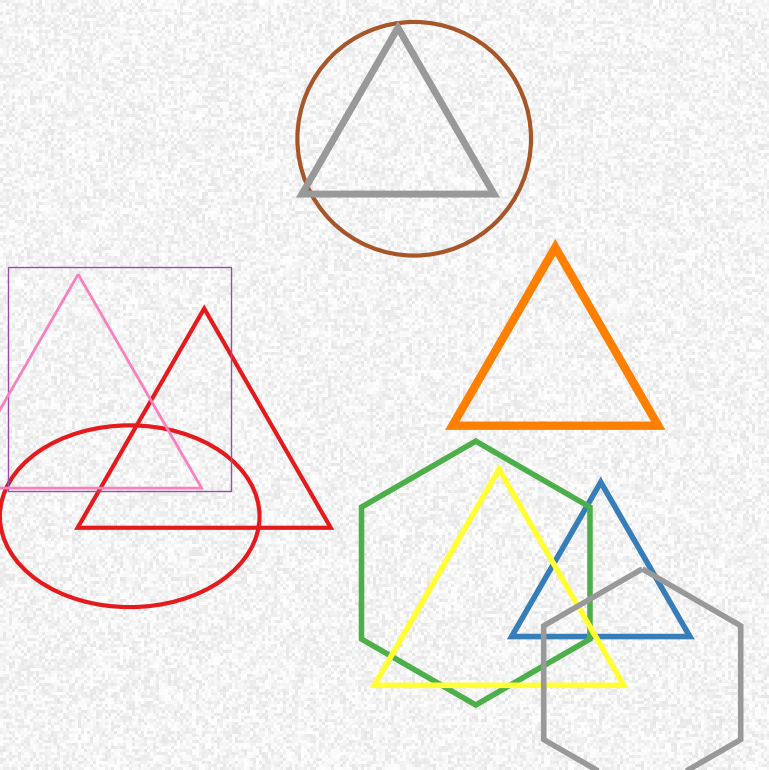[{"shape": "oval", "thickness": 1.5, "radius": 0.84, "center": [0.168, 0.33]}, {"shape": "triangle", "thickness": 1.5, "radius": 0.95, "center": [0.265, 0.41]}, {"shape": "triangle", "thickness": 2, "radius": 0.67, "center": [0.78, 0.24]}, {"shape": "hexagon", "thickness": 2, "radius": 0.86, "center": [0.618, 0.256]}, {"shape": "square", "thickness": 0.5, "radius": 0.73, "center": [0.155, 0.508]}, {"shape": "triangle", "thickness": 3, "radius": 0.77, "center": [0.721, 0.524]}, {"shape": "triangle", "thickness": 2, "radius": 0.94, "center": [0.648, 0.204]}, {"shape": "circle", "thickness": 1.5, "radius": 0.76, "center": [0.538, 0.82]}, {"shape": "triangle", "thickness": 1, "radius": 0.93, "center": [0.102, 0.459]}, {"shape": "triangle", "thickness": 2.5, "radius": 0.72, "center": [0.517, 0.82]}, {"shape": "hexagon", "thickness": 2, "radius": 0.74, "center": [0.834, 0.113]}]